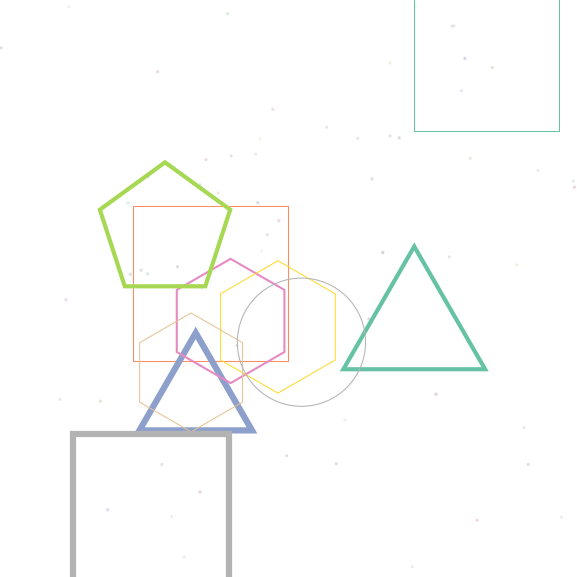[{"shape": "square", "thickness": 0.5, "radius": 0.63, "center": [0.842, 0.898]}, {"shape": "triangle", "thickness": 2, "radius": 0.71, "center": [0.717, 0.431]}, {"shape": "square", "thickness": 0.5, "radius": 0.67, "center": [0.364, 0.508]}, {"shape": "triangle", "thickness": 3, "radius": 0.56, "center": [0.339, 0.31]}, {"shape": "hexagon", "thickness": 1, "radius": 0.54, "center": [0.399, 0.443]}, {"shape": "pentagon", "thickness": 2, "radius": 0.59, "center": [0.286, 0.599]}, {"shape": "hexagon", "thickness": 0.5, "radius": 0.57, "center": [0.481, 0.433]}, {"shape": "hexagon", "thickness": 0.5, "radius": 0.51, "center": [0.331, 0.354]}, {"shape": "square", "thickness": 3, "radius": 0.68, "center": [0.261, 0.113]}, {"shape": "circle", "thickness": 0.5, "radius": 0.56, "center": [0.522, 0.407]}]